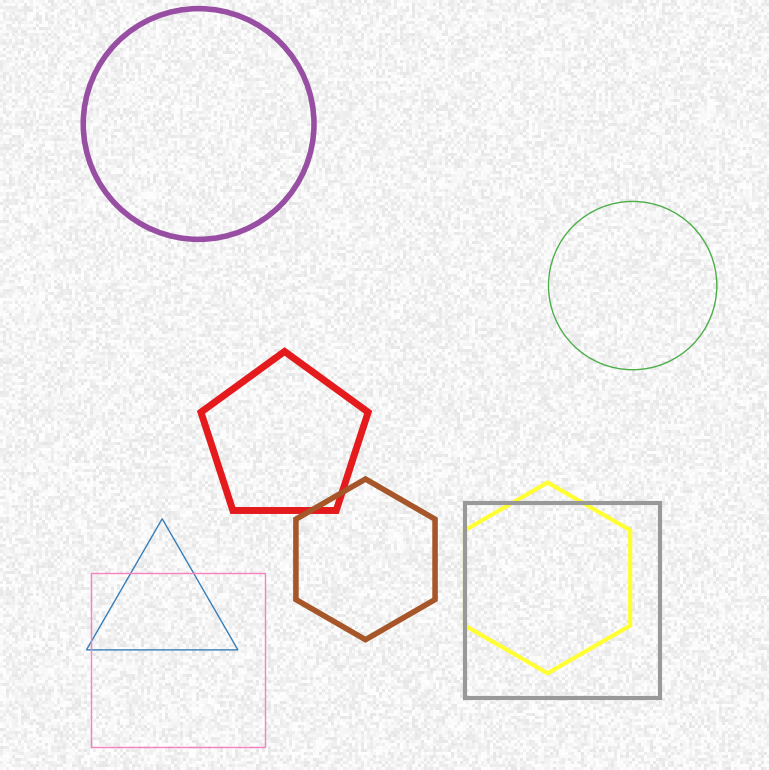[{"shape": "pentagon", "thickness": 2.5, "radius": 0.57, "center": [0.37, 0.429]}, {"shape": "triangle", "thickness": 0.5, "radius": 0.57, "center": [0.211, 0.213]}, {"shape": "circle", "thickness": 0.5, "radius": 0.55, "center": [0.822, 0.629]}, {"shape": "circle", "thickness": 2, "radius": 0.75, "center": [0.258, 0.839]}, {"shape": "hexagon", "thickness": 1.5, "radius": 0.62, "center": [0.711, 0.25]}, {"shape": "hexagon", "thickness": 2, "radius": 0.52, "center": [0.475, 0.274]}, {"shape": "square", "thickness": 0.5, "radius": 0.56, "center": [0.231, 0.143]}, {"shape": "square", "thickness": 1.5, "radius": 0.63, "center": [0.731, 0.22]}]